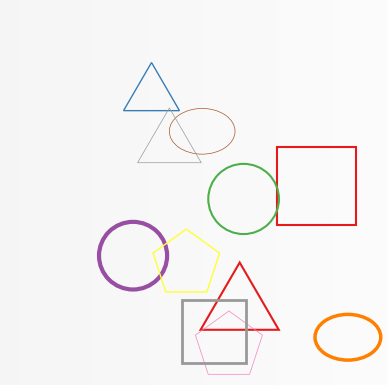[{"shape": "triangle", "thickness": 1.5, "radius": 0.58, "center": [0.619, 0.202]}, {"shape": "square", "thickness": 1.5, "radius": 0.51, "center": [0.816, 0.518]}, {"shape": "triangle", "thickness": 1, "radius": 0.42, "center": [0.391, 0.754]}, {"shape": "circle", "thickness": 1.5, "radius": 0.46, "center": [0.629, 0.483]}, {"shape": "circle", "thickness": 3, "radius": 0.44, "center": [0.343, 0.336]}, {"shape": "oval", "thickness": 2.5, "radius": 0.42, "center": [0.898, 0.124]}, {"shape": "pentagon", "thickness": 1, "radius": 0.45, "center": [0.481, 0.315]}, {"shape": "oval", "thickness": 0.5, "radius": 0.42, "center": [0.522, 0.659]}, {"shape": "pentagon", "thickness": 0.5, "radius": 0.45, "center": [0.591, 0.101]}, {"shape": "triangle", "thickness": 0.5, "radius": 0.47, "center": [0.437, 0.625]}, {"shape": "square", "thickness": 2, "radius": 0.41, "center": [0.552, 0.14]}]